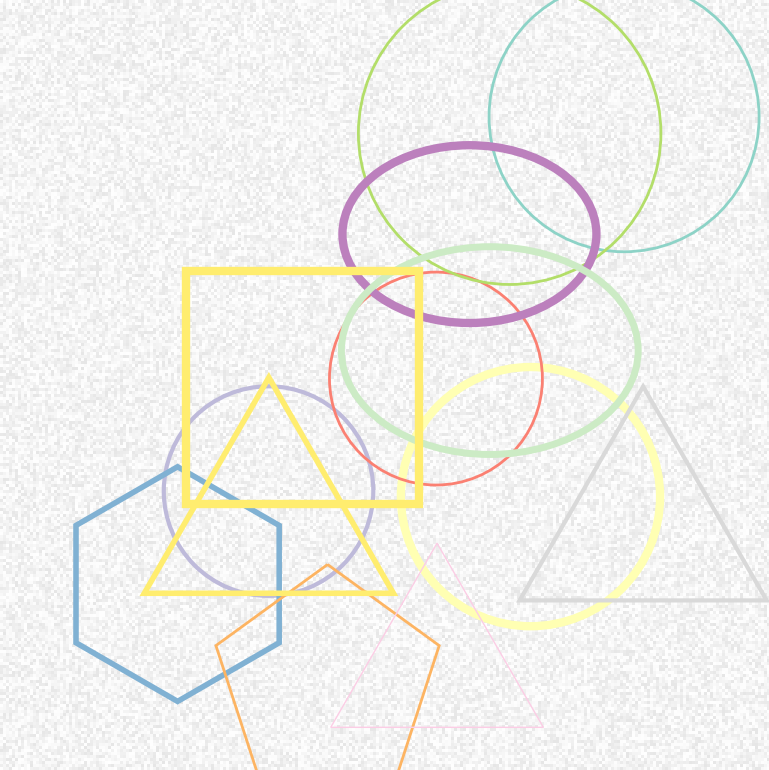[{"shape": "circle", "thickness": 1, "radius": 0.88, "center": [0.81, 0.848]}, {"shape": "circle", "thickness": 3, "radius": 0.84, "center": [0.689, 0.355]}, {"shape": "circle", "thickness": 1.5, "radius": 0.68, "center": [0.349, 0.362]}, {"shape": "circle", "thickness": 1, "radius": 0.69, "center": [0.566, 0.508]}, {"shape": "hexagon", "thickness": 2, "radius": 0.76, "center": [0.231, 0.241]}, {"shape": "pentagon", "thickness": 1, "radius": 0.76, "center": [0.425, 0.114]}, {"shape": "circle", "thickness": 1, "radius": 0.98, "center": [0.662, 0.827]}, {"shape": "triangle", "thickness": 0.5, "radius": 0.8, "center": [0.568, 0.135]}, {"shape": "triangle", "thickness": 1.5, "radius": 0.93, "center": [0.835, 0.313]}, {"shape": "oval", "thickness": 3, "radius": 0.82, "center": [0.61, 0.696]}, {"shape": "oval", "thickness": 2.5, "radius": 0.96, "center": [0.636, 0.545]}, {"shape": "square", "thickness": 3, "radius": 0.76, "center": [0.393, 0.496]}, {"shape": "triangle", "thickness": 2, "radius": 0.93, "center": [0.349, 0.323]}]